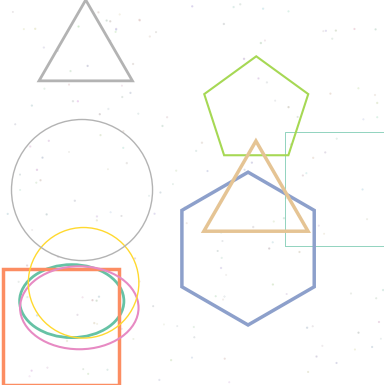[{"shape": "oval", "thickness": 2, "radius": 0.68, "center": [0.186, 0.218]}, {"shape": "square", "thickness": 0.5, "radius": 0.74, "center": [0.888, 0.508]}, {"shape": "square", "thickness": 2.5, "radius": 0.75, "center": [0.158, 0.151]}, {"shape": "hexagon", "thickness": 2.5, "radius": 0.99, "center": [0.644, 0.354]}, {"shape": "oval", "thickness": 1.5, "radius": 0.77, "center": [0.206, 0.201]}, {"shape": "pentagon", "thickness": 1.5, "radius": 0.71, "center": [0.666, 0.712]}, {"shape": "circle", "thickness": 1, "radius": 0.72, "center": [0.217, 0.265]}, {"shape": "triangle", "thickness": 2.5, "radius": 0.78, "center": [0.665, 0.478]}, {"shape": "circle", "thickness": 1, "radius": 0.92, "center": [0.213, 0.506]}, {"shape": "triangle", "thickness": 2, "radius": 0.7, "center": [0.223, 0.86]}]